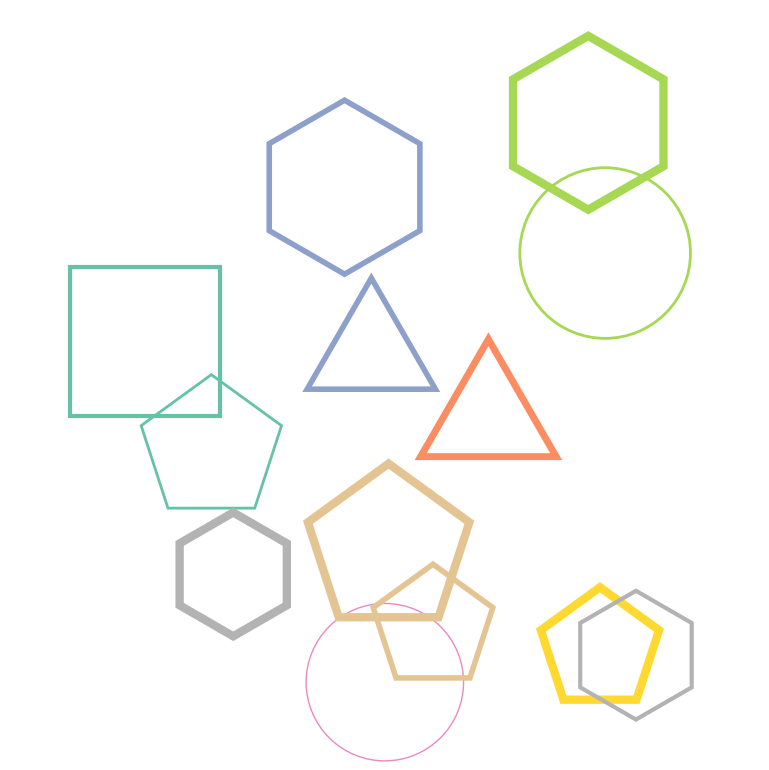[{"shape": "square", "thickness": 1.5, "radius": 0.48, "center": [0.188, 0.556]}, {"shape": "pentagon", "thickness": 1, "radius": 0.48, "center": [0.274, 0.418]}, {"shape": "triangle", "thickness": 2.5, "radius": 0.51, "center": [0.634, 0.458]}, {"shape": "triangle", "thickness": 2, "radius": 0.48, "center": [0.482, 0.543]}, {"shape": "hexagon", "thickness": 2, "radius": 0.56, "center": [0.447, 0.757]}, {"shape": "circle", "thickness": 0.5, "radius": 0.51, "center": [0.5, 0.114]}, {"shape": "hexagon", "thickness": 3, "radius": 0.56, "center": [0.764, 0.841]}, {"shape": "circle", "thickness": 1, "radius": 0.55, "center": [0.786, 0.671]}, {"shape": "pentagon", "thickness": 3, "radius": 0.4, "center": [0.779, 0.157]}, {"shape": "pentagon", "thickness": 3, "radius": 0.55, "center": [0.505, 0.288]}, {"shape": "pentagon", "thickness": 2, "radius": 0.41, "center": [0.562, 0.186]}, {"shape": "hexagon", "thickness": 1.5, "radius": 0.42, "center": [0.826, 0.149]}, {"shape": "hexagon", "thickness": 3, "radius": 0.4, "center": [0.303, 0.254]}]